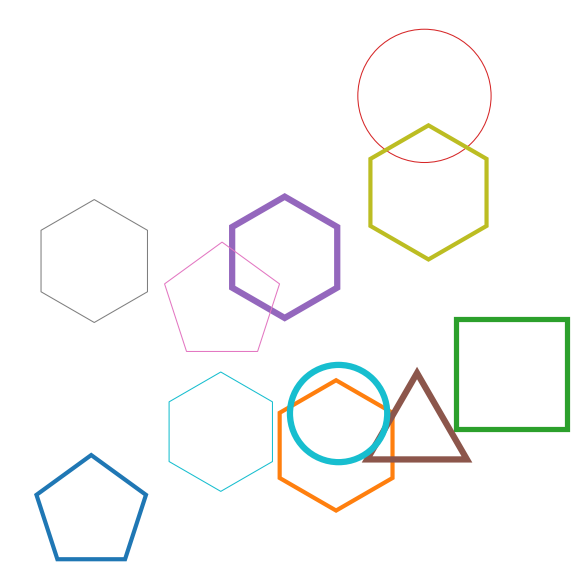[{"shape": "pentagon", "thickness": 2, "radius": 0.5, "center": [0.158, 0.111]}, {"shape": "hexagon", "thickness": 2, "radius": 0.56, "center": [0.582, 0.228]}, {"shape": "square", "thickness": 2.5, "radius": 0.48, "center": [0.886, 0.351]}, {"shape": "circle", "thickness": 0.5, "radius": 0.58, "center": [0.735, 0.833]}, {"shape": "hexagon", "thickness": 3, "radius": 0.53, "center": [0.493, 0.554]}, {"shape": "triangle", "thickness": 3, "radius": 0.5, "center": [0.722, 0.253]}, {"shape": "pentagon", "thickness": 0.5, "radius": 0.52, "center": [0.385, 0.475]}, {"shape": "hexagon", "thickness": 0.5, "radius": 0.53, "center": [0.163, 0.547]}, {"shape": "hexagon", "thickness": 2, "radius": 0.58, "center": [0.742, 0.666]}, {"shape": "circle", "thickness": 3, "radius": 0.42, "center": [0.586, 0.283]}, {"shape": "hexagon", "thickness": 0.5, "radius": 0.52, "center": [0.382, 0.252]}]